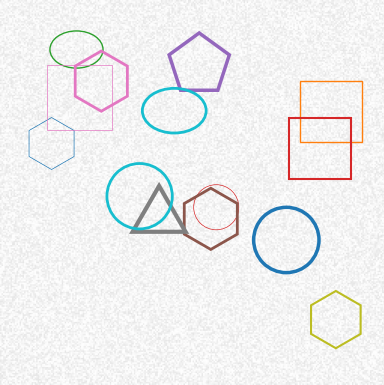[{"shape": "circle", "thickness": 2.5, "radius": 0.42, "center": [0.744, 0.377]}, {"shape": "hexagon", "thickness": 0.5, "radius": 0.34, "center": [0.134, 0.627]}, {"shape": "square", "thickness": 1, "radius": 0.4, "center": [0.86, 0.711]}, {"shape": "oval", "thickness": 1, "radius": 0.34, "center": [0.199, 0.871]}, {"shape": "square", "thickness": 1.5, "radius": 0.4, "center": [0.831, 0.614]}, {"shape": "circle", "thickness": 0.5, "radius": 0.29, "center": [0.562, 0.462]}, {"shape": "pentagon", "thickness": 2.5, "radius": 0.41, "center": [0.517, 0.832]}, {"shape": "hexagon", "thickness": 2, "radius": 0.4, "center": [0.547, 0.432]}, {"shape": "square", "thickness": 0.5, "radius": 0.42, "center": [0.206, 0.747]}, {"shape": "hexagon", "thickness": 2, "radius": 0.39, "center": [0.263, 0.789]}, {"shape": "triangle", "thickness": 3, "radius": 0.4, "center": [0.413, 0.438]}, {"shape": "hexagon", "thickness": 1.5, "radius": 0.37, "center": [0.872, 0.17]}, {"shape": "oval", "thickness": 2, "radius": 0.41, "center": [0.453, 0.712]}, {"shape": "circle", "thickness": 2, "radius": 0.42, "center": [0.363, 0.49]}]